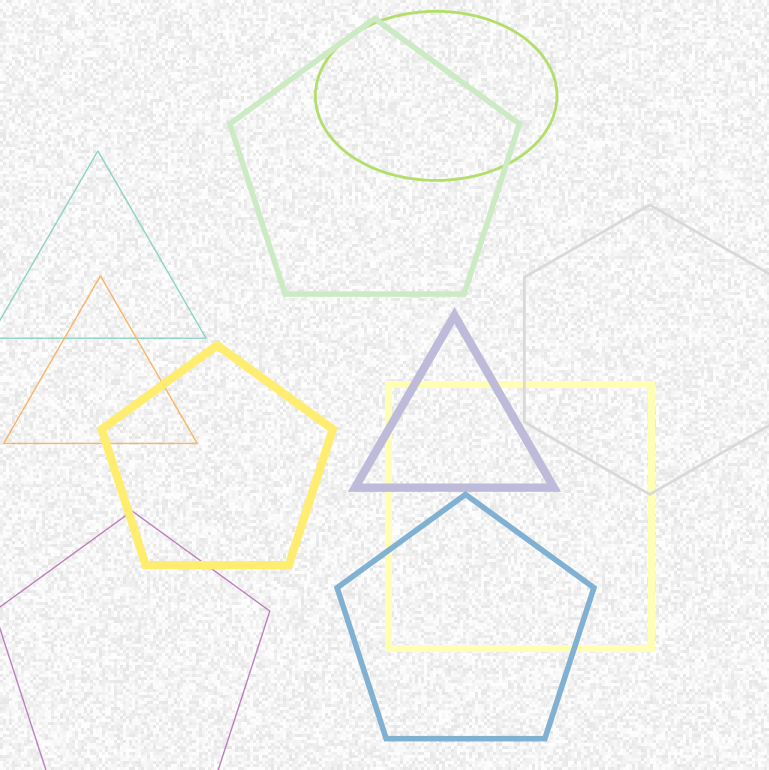[{"shape": "triangle", "thickness": 0.5, "radius": 0.81, "center": [0.127, 0.642]}, {"shape": "square", "thickness": 2.5, "radius": 0.86, "center": [0.675, 0.33]}, {"shape": "triangle", "thickness": 3, "radius": 0.75, "center": [0.59, 0.441]}, {"shape": "pentagon", "thickness": 2, "radius": 0.88, "center": [0.605, 0.183]}, {"shape": "triangle", "thickness": 0.5, "radius": 0.73, "center": [0.13, 0.497]}, {"shape": "oval", "thickness": 1, "radius": 0.78, "center": [0.566, 0.875]}, {"shape": "hexagon", "thickness": 1, "radius": 0.94, "center": [0.844, 0.546]}, {"shape": "pentagon", "thickness": 0.5, "radius": 0.94, "center": [0.171, 0.148]}, {"shape": "pentagon", "thickness": 2, "radius": 0.99, "center": [0.487, 0.778]}, {"shape": "pentagon", "thickness": 3, "radius": 0.79, "center": [0.282, 0.394]}]